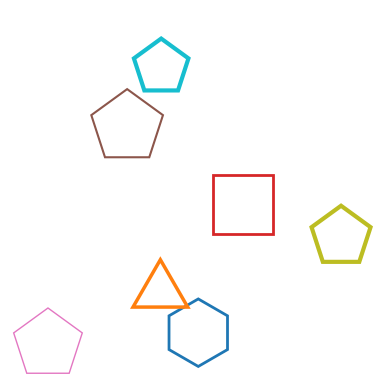[{"shape": "hexagon", "thickness": 2, "radius": 0.44, "center": [0.515, 0.136]}, {"shape": "triangle", "thickness": 2.5, "radius": 0.41, "center": [0.417, 0.243]}, {"shape": "square", "thickness": 2, "radius": 0.38, "center": [0.631, 0.469]}, {"shape": "pentagon", "thickness": 1.5, "radius": 0.49, "center": [0.33, 0.671]}, {"shape": "pentagon", "thickness": 1, "radius": 0.47, "center": [0.125, 0.106]}, {"shape": "pentagon", "thickness": 3, "radius": 0.4, "center": [0.886, 0.385]}, {"shape": "pentagon", "thickness": 3, "radius": 0.37, "center": [0.419, 0.825]}]